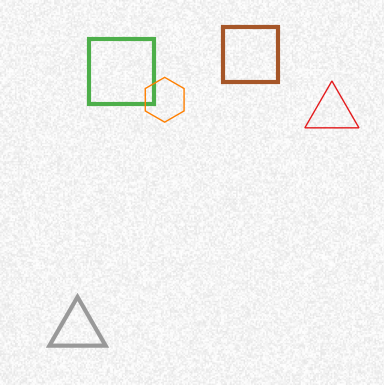[{"shape": "triangle", "thickness": 1, "radius": 0.41, "center": [0.862, 0.709]}, {"shape": "square", "thickness": 3, "radius": 0.42, "center": [0.315, 0.814]}, {"shape": "hexagon", "thickness": 1, "radius": 0.29, "center": [0.428, 0.741]}, {"shape": "square", "thickness": 3, "radius": 0.36, "center": [0.651, 0.859]}, {"shape": "triangle", "thickness": 3, "radius": 0.42, "center": [0.201, 0.144]}]